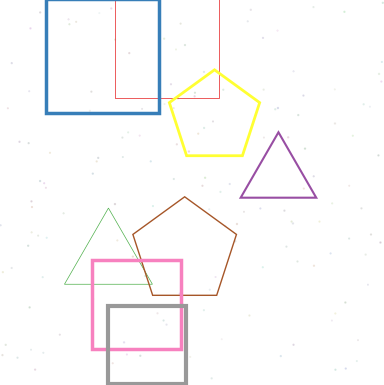[{"shape": "square", "thickness": 0.5, "radius": 0.68, "center": [0.433, 0.88]}, {"shape": "square", "thickness": 2.5, "radius": 0.74, "center": [0.267, 0.855]}, {"shape": "triangle", "thickness": 0.5, "radius": 0.66, "center": [0.282, 0.328]}, {"shape": "triangle", "thickness": 1.5, "radius": 0.57, "center": [0.723, 0.543]}, {"shape": "pentagon", "thickness": 2, "radius": 0.62, "center": [0.557, 0.695]}, {"shape": "pentagon", "thickness": 1, "radius": 0.71, "center": [0.48, 0.347]}, {"shape": "square", "thickness": 2.5, "radius": 0.58, "center": [0.355, 0.21]}, {"shape": "square", "thickness": 3, "radius": 0.51, "center": [0.381, 0.104]}]